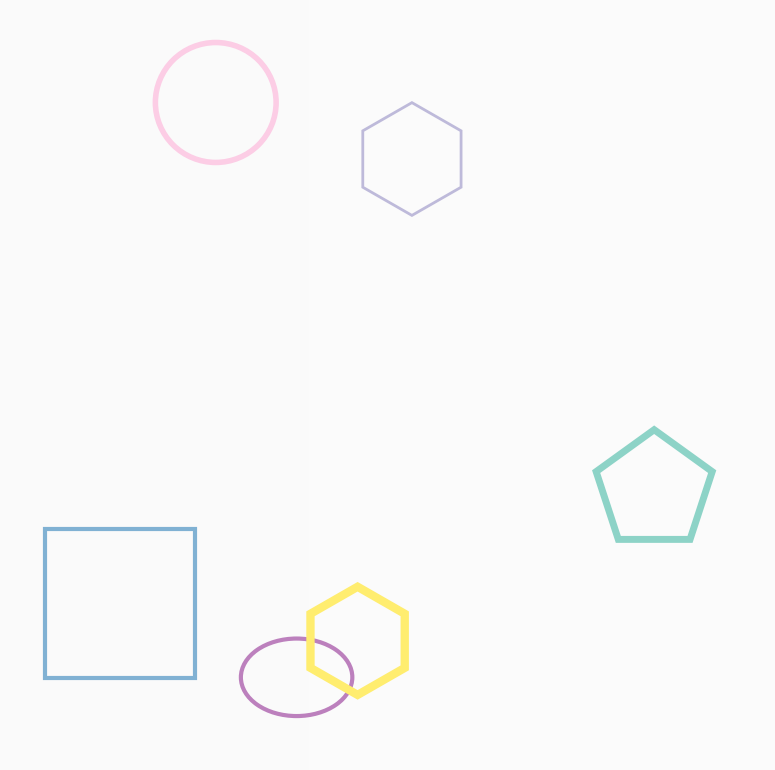[{"shape": "pentagon", "thickness": 2.5, "radius": 0.39, "center": [0.844, 0.363]}, {"shape": "hexagon", "thickness": 1, "radius": 0.37, "center": [0.532, 0.793]}, {"shape": "square", "thickness": 1.5, "radius": 0.48, "center": [0.155, 0.217]}, {"shape": "circle", "thickness": 2, "radius": 0.39, "center": [0.278, 0.867]}, {"shape": "oval", "thickness": 1.5, "radius": 0.36, "center": [0.383, 0.12]}, {"shape": "hexagon", "thickness": 3, "radius": 0.35, "center": [0.461, 0.168]}]